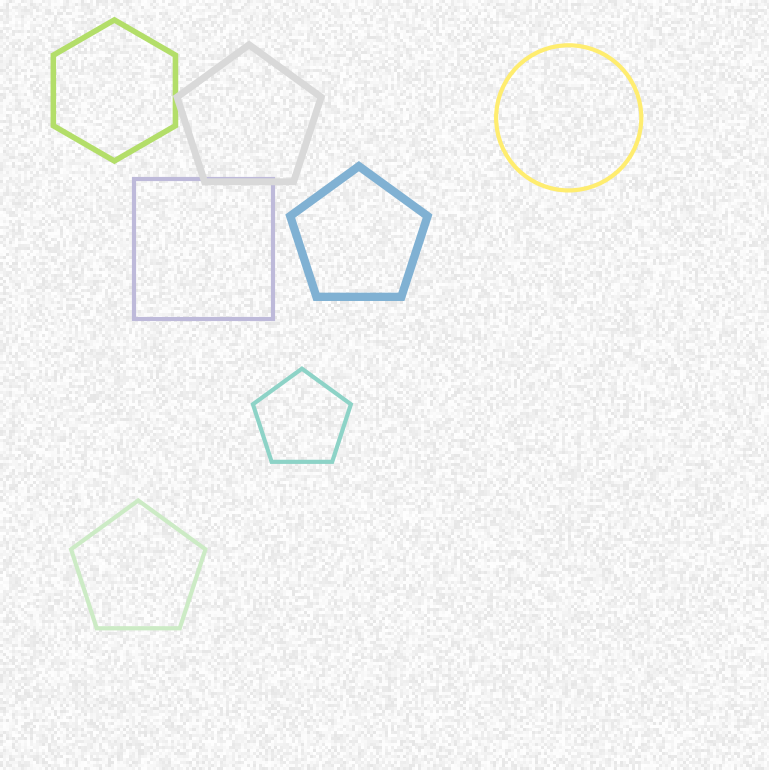[{"shape": "pentagon", "thickness": 1.5, "radius": 0.33, "center": [0.392, 0.454]}, {"shape": "square", "thickness": 1.5, "radius": 0.45, "center": [0.265, 0.676]}, {"shape": "pentagon", "thickness": 3, "radius": 0.47, "center": [0.466, 0.69]}, {"shape": "hexagon", "thickness": 2, "radius": 0.46, "center": [0.149, 0.883]}, {"shape": "pentagon", "thickness": 2.5, "radius": 0.49, "center": [0.323, 0.843]}, {"shape": "pentagon", "thickness": 1.5, "radius": 0.46, "center": [0.18, 0.258]}, {"shape": "circle", "thickness": 1.5, "radius": 0.47, "center": [0.739, 0.847]}]